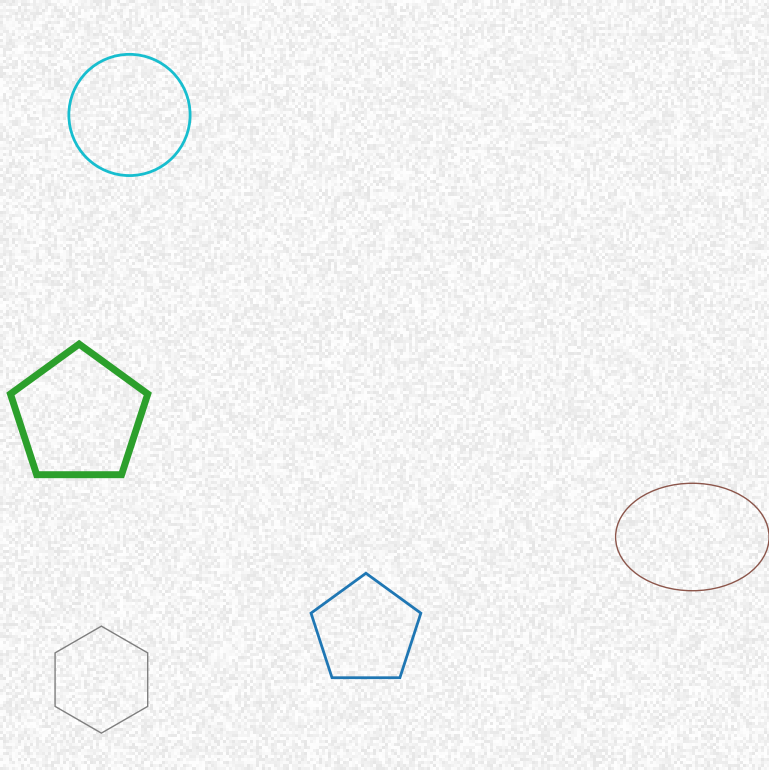[{"shape": "pentagon", "thickness": 1, "radius": 0.37, "center": [0.475, 0.181]}, {"shape": "pentagon", "thickness": 2.5, "radius": 0.47, "center": [0.103, 0.459]}, {"shape": "oval", "thickness": 0.5, "radius": 0.5, "center": [0.899, 0.303]}, {"shape": "hexagon", "thickness": 0.5, "radius": 0.35, "center": [0.132, 0.117]}, {"shape": "circle", "thickness": 1, "radius": 0.39, "center": [0.168, 0.851]}]